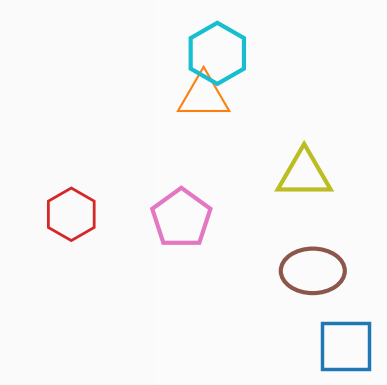[{"shape": "square", "thickness": 2.5, "radius": 0.3, "center": [0.892, 0.101]}, {"shape": "triangle", "thickness": 1.5, "radius": 0.38, "center": [0.525, 0.75]}, {"shape": "hexagon", "thickness": 2, "radius": 0.34, "center": [0.184, 0.443]}, {"shape": "oval", "thickness": 3, "radius": 0.41, "center": [0.807, 0.296]}, {"shape": "pentagon", "thickness": 3, "radius": 0.39, "center": [0.468, 0.433]}, {"shape": "triangle", "thickness": 3, "radius": 0.39, "center": [0.785, 0.547]}, {"shape": "hexagon", "thickness": 3, "radius": 0.4, "center": [0.561, 0.861]}]